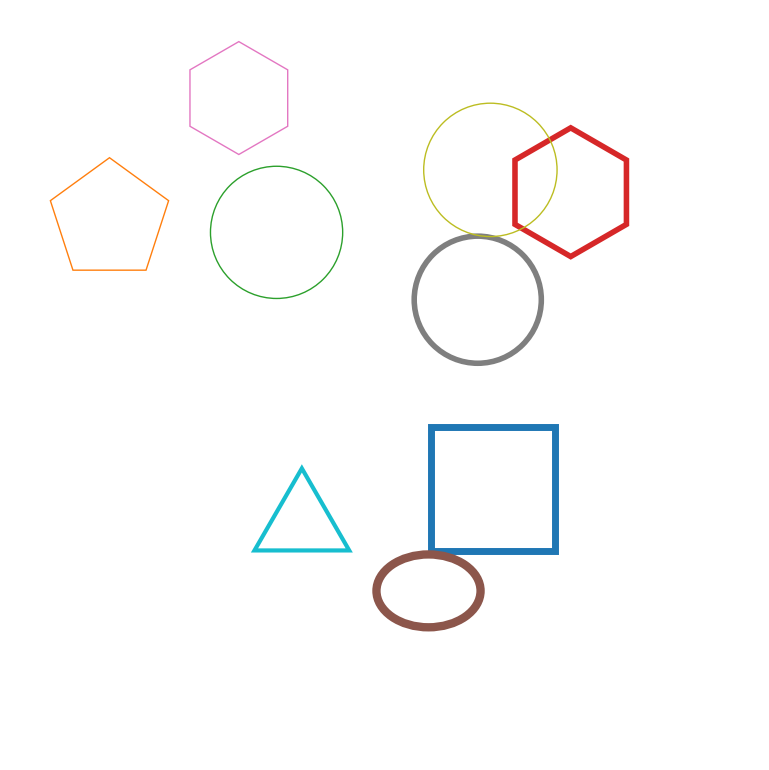[{"shape": "square", "thickness": 2.5, "radius": 0.4, "center": [0.64, 0.365]}, {"shape": "pentagon", "thickness": 0.5, "radius": 0.4, "center": [0.142, 0.714]}, {"shape": "circle", "thickness": 0.5, "radius": 0.43, "center": [0.359, 0.698]}, {"shape": "hexagon", "thickness": 2, "radius": 0.42, "center": [0.741, 0.75]}, {"shape": "oval", "thickness": 3, "radius": 0.34, "center": [0.557, 0.233]}, {"shape": "hexagon", "thickness": 0.5, "radius": 0.37, "center": [0.31, 0.873]}, {"shape": "circle", "thickness": 2, "radius": 0.41, "center": [0.62, 0.611]}, {"shape": "circle", "thickness": 0.5, "radius": 0.43, "center": [0.637, 0.779]}, {"shape": "triangle", "thickness": 1.5, "radius": 0.36, "center": [0.392, 0.321]}]